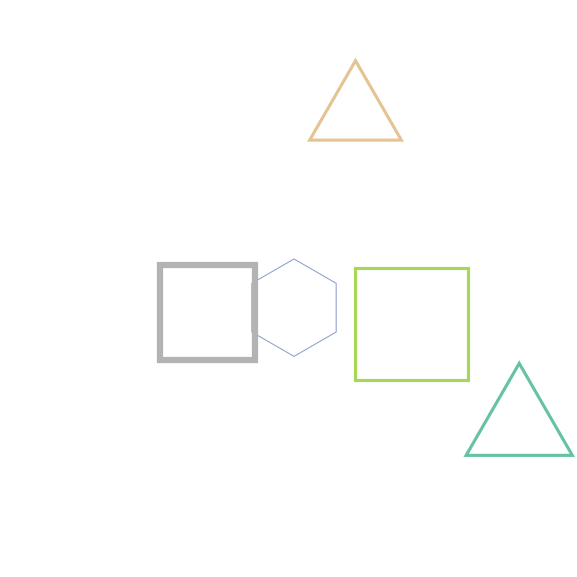[{"shape": "triangle", "thickness": 1.5, "radius": 0.53, "center": [0.899, 0.264]}, {"shape": "hexagon", "thickness": 0.5, "radius": 0.42, "center": [0.509, 0.466]}, {"shape": "square", "thickness": 1.5, "radius": 0.49, "center": [0.712, 0.438]}, {"shape": "triangle", "thickness": 1.5, "radius": 0.46, "center": [0.616, 0.802]}, {"shape": "square", "thickness": 3, "radius": 0.41, "center": [0.36, 0.457]}]